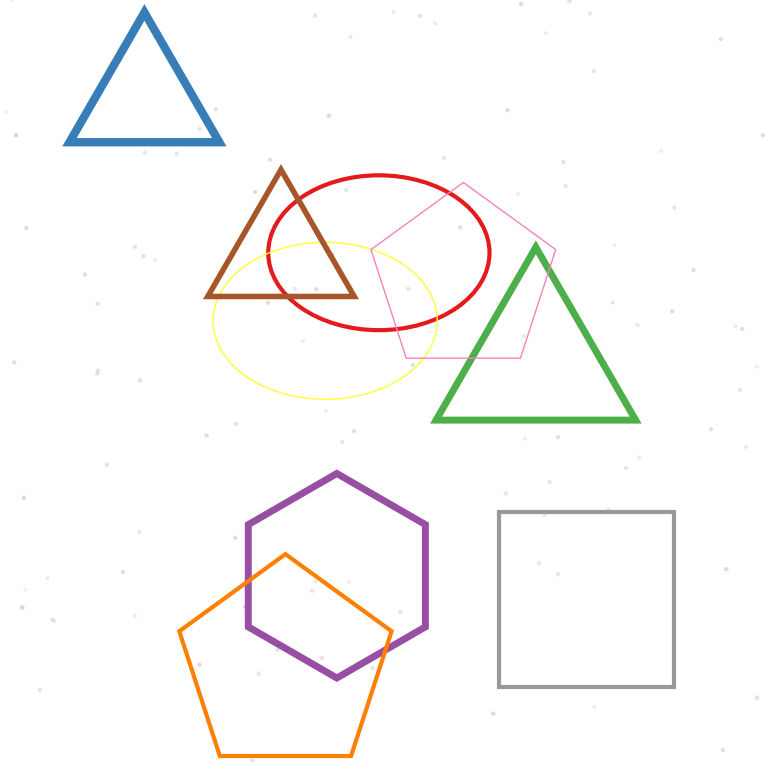[{"shape": "oval", "thickness": 1.5, "radius": 0.72, "center": [0.492, 0.672]}, {"shape": "triangle", "thickness": 3, "radius": 0.56, "center": [0.188, 0.871]}, {"shape": "triangle", "thickness": 2.5, "radius": 0.75, "center": [0.696, 0.529]}, {"shape": "hexagon", "thickness": 2.5, "radius": 0.66, "center": [0.437, 0.252]}, {"shape": "pentagon", "thickness": 1.5, "radius": 0.72, "center": [0.371, 0.135]}, {"shape": "oval", "thickness": 0.5, "radius": 0.73, "center": [0.422, 0.583]}, {"shape": "triangle", "thickness": 2, "radius": 0.55, "center": [0.365, 0.67]}, {"shape": "pentagon", "thickness": 0.5, "radius": 0.63, "center": [0.602, 0.637]}, {"shape": "square", "thickness": 1.5, "radius": 0.57, "center": [0.761, 0.221]}]